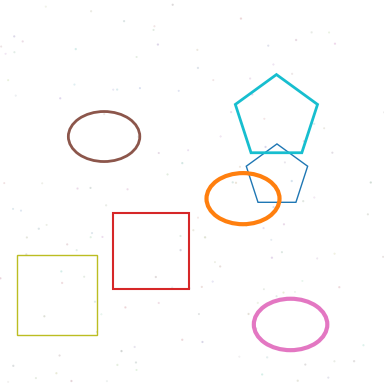[{"shape": "pentagon", "thickness": 1, "radius": 0.42, "center": [0.719, 0.542]}, {"shape": "oval", "thickness": 3, "radius": 0.47, "center": [0.631, 0.484]}, {"shape": "square", "thickness": 1.5, "radius": 0.49, "center": [0.392, 0.348]}, {"shape": "oval", "thickness": 2, "radius": 0.46, "center": [0.27, 0.645]}, {"shape": "oval", "thickness": 3, "radius": 0.48, "center": [0.755, 0.157]}, {"shape": "square", "thickness": 1, "radius": 0.52, "center": [0.149, 0.233]}, {"shape": "pentagon", "thickness": 2, "radius": 0.56, "center": [0.718, 0.694]}]